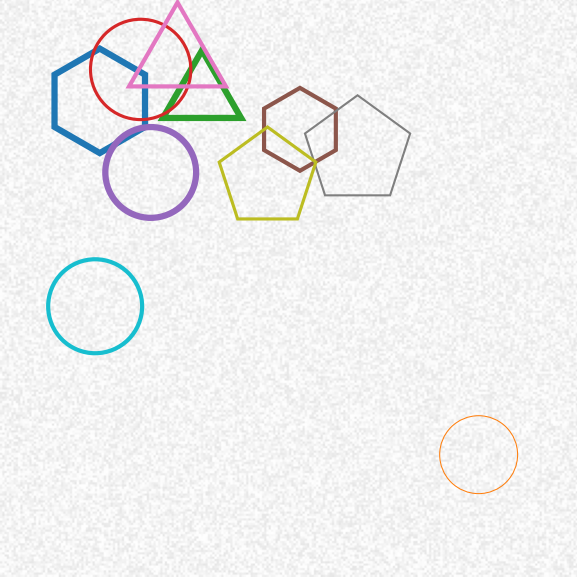[{"shape": "hexagon", "thickness": 3, "radius": 0.45, "center": [0.173, 0.825]}, {"shape": "circle", "thickness": 0.5, "radius": 0.34, "center": [0.829, 0.212]}, {"shape": "triangle", "thickness": 3, "radius": 0.39, "center": [0.35, 0.834]}, {"shape": "circle", "thickness": 1.5, "radius": 0.43, "center": [0.244, 0.879]}, {"shape": "circle", "thickness": 3, "radius": 0.39, "center": [0.261, 0.701]}, {"shape": "hexagon", "thickness": 2, "radius": 0.36, "center": [0.519, 0.775]}, {"shape": "triangle", "thickness": 2, "radius": 0.48, "center": [0.307, 0.898]}, {"shape": "pentagon", "thickness": 1, "radius": 0.48, "center": [0.619, 0.738]}, {"shape": "pentagon", "thickness": 1.5, "radius": 0.44, "center": [0.463, 0.691]}, {"shape": "circle", "thickness": 2, "radius": 0.41, "center": [0.165, 0.469]}]